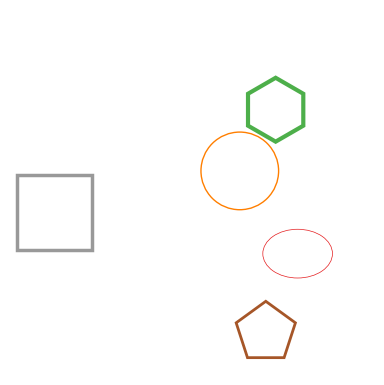[{"shape": "oval", "thickness": 0.5, "radius": 0.45, "center": [0.773, 0.341]}, {"shape": "hexagon", "thickness": 3, "radius": 0.41, "center": [0.716, 0.715]}, {"shape": "circle", "thickness": 1, "radius": 0.5, "center": [0.623, 0.556]}, {"shape": "pentagon", "thickness": 2, "radius": 0.4, "center": [0.69, 0.136]}, {"shape": "square", "thickness": 2.5, "radius": 0.49, "center": [0.142, 0.447]}]